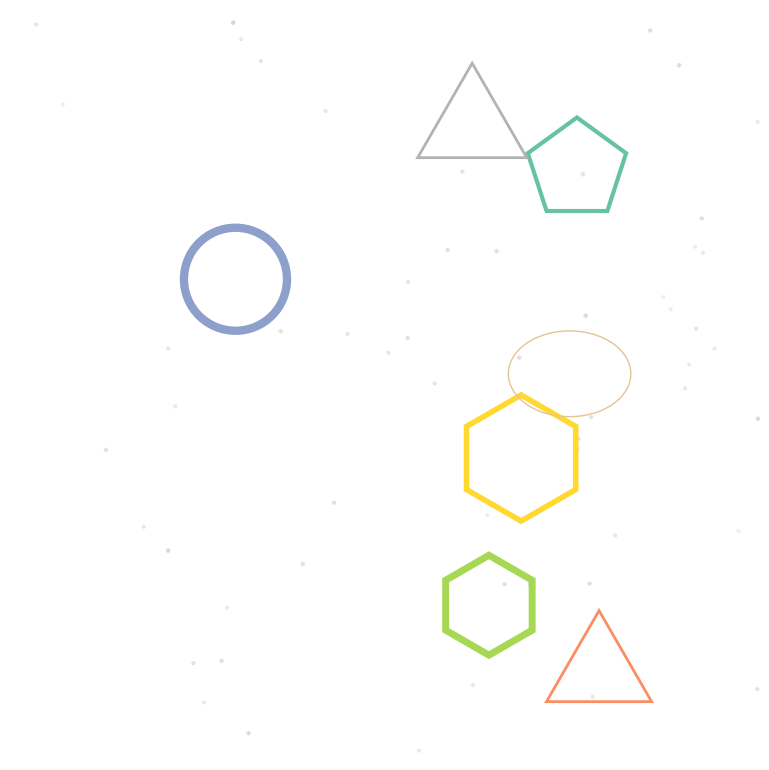[{"shape": "pentagon", "thickness": 1.5, "radius": 0.34, "center": [0.749, 0.78]}, {"shape": "triangle", "thickness": 1, "radius": 0.39, "center": [0.778, 0.128]}, {"shape": "circle", "thickness": 3, "radius": 0.33, "center": [0.306, 0.637]}, {"shape": "hexagon", "thickness": 2.5, "radius": 0.32, "center": [0.635, 0.214]}, {"shape": "hexagon", "thickness": 2, "radius": 0.41, "center": [0.677, 0.405]}, {"shape": "oval", "thickness": 0.5, "radius": 0.4, "center": [0.74, 0.515]}, {"shape": "triangle", "thickness": 1, "radius": 0.41, "center": [0.613, 0.836]}]